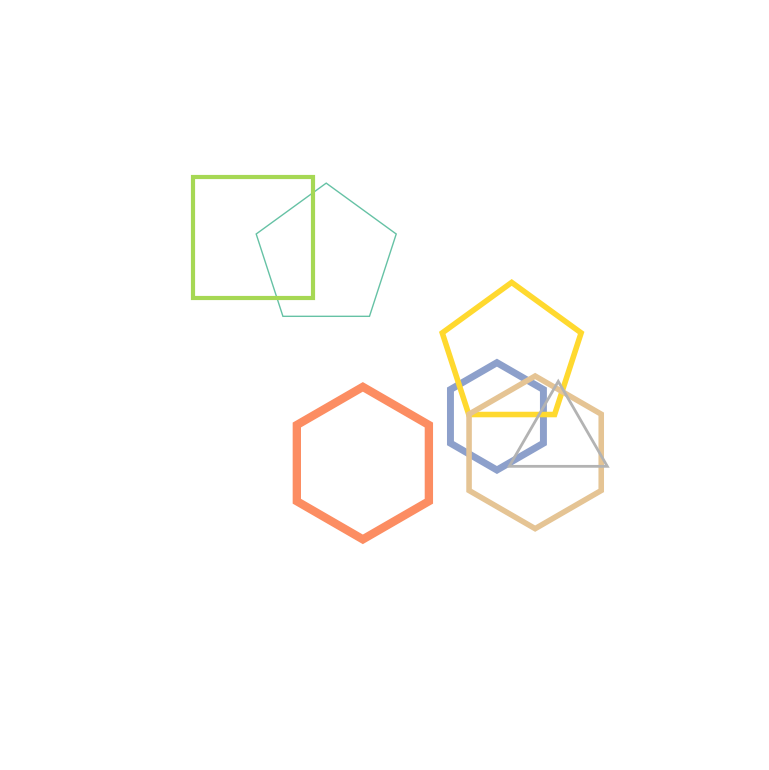[{"shape": "pentagon", "thickness": 0.5, "radius": 0.48, "center": [0.424, 0.667]}, {"shape": "hexagon", "thickness": 3, "radius": 0.5, "center": [0.471, 0.399]}, {"shape": "hexagon", "thickness": 2.5, "radius": 0.35, "center": [0.645, 0.459]}, {"shape": "square", "thickness": 1.5, "radius": 0.39, "center": [0.328, 0.692]}, {"shape": "pentagon", "thickness": 2, "radius": 0.47, "center": [0.665, 0.538]}, {"shape": "hexagon", "thickness": 2, "radius": 0.5, "center": [0.695, 0.413]}, {"shape": "triangle", "thickness": 1, "radius": 0.37, "center": [0.725, 0.431]}]